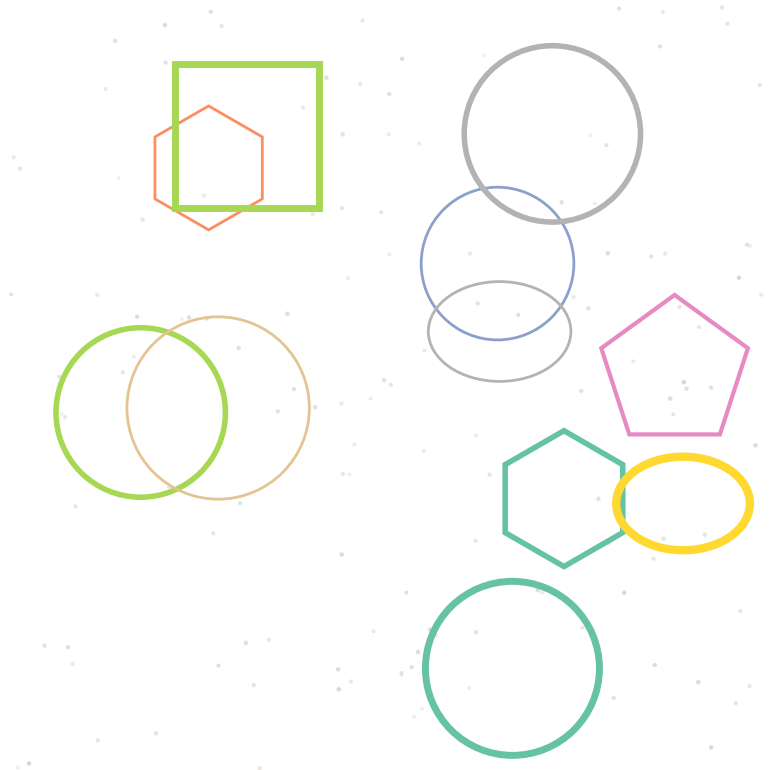[{"shape": "hexagon", "thickness": 2, "radius": 0.44, "center": [0.732, 0.352]}, {"shape": "circle", "thickness": 2.5, "radius": 0.57, "center": [0.665, 0.132]}, {"shape": "hexagon", "thickness": 1, "radius": 0.4, "center": [0.271, 0.782]}, {"shape": "circle", "thickness": 1, "radius": 0.5, "center": [0.646, 0.658]}, {"shape": "pentagon", "thickness": 1.5, "radius": 0.5, "center": [0.876, 0.517]}, {"shape": "square", "thickness": 2.5, "radius": 0.47, "center": [0.321, 0.823]}, {"shape": "circle", "thickness": 2, "radius": 0.55, "center": [0.183, 0.464]}, {"shape": "oval", "thickness": 3, "radius": 0.43, "center": [0.887, 0.346]}, {"shape": "circle", "thickness": 1, "radius": 0.59, "center": [0.283, 0.47]}, {"shape": "circle", "thickness": 2, "radius": 0.57, "center": [0.717, 0.826]}, {"shape": "oval", "thickness": 1, "radius": 0.46, "center": [0.649, 0.569]}]